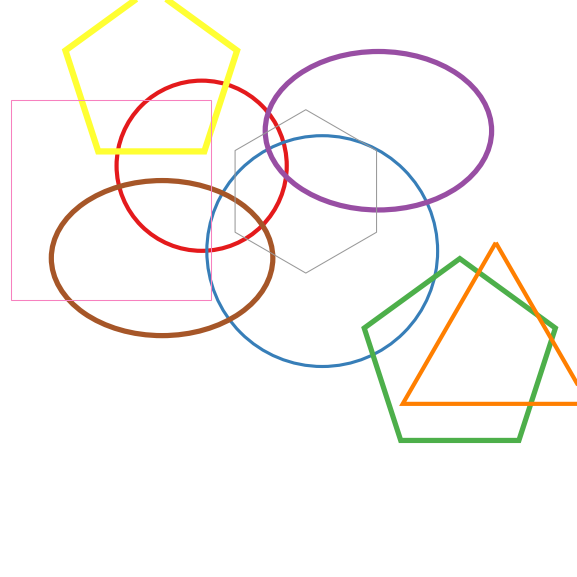[{"shape": "circle", "thickness": 2, "radius": 0.74, "center": [0.349, 0.712]}, {"shape": "circle", "thickness": 1.5, "radius": 1.0, "center": [0.558, 0.564]}, {"shape": "pentagon", "thickness": 2.5, "radius": 0.87, "center": [0.796, 0.377]}, {"shape": "oval", "thickness": 2.5, "radius": 0.98, "center": [0.655, 0.773]}, {"shape": "triangle", "thickness": 2, "radius": 0.93, "center": [0.858, 0.393]}, {"shape": "pentagon", "thickness": 3, "radius": 0.78, "center": [0.262, 0.863]}, {"shape": "oval", "thickness": 2.5, "radius": 0.96, "center": [0.281, 0.552]}, {"shape": "square", "thickness": 0.5, "radius": 0.87, "center": [0.192, 0.653]}, {"shape": "hexagon", "thickness": 0.5, "radius": 0.71, "center": [0.53, 0.668]}]